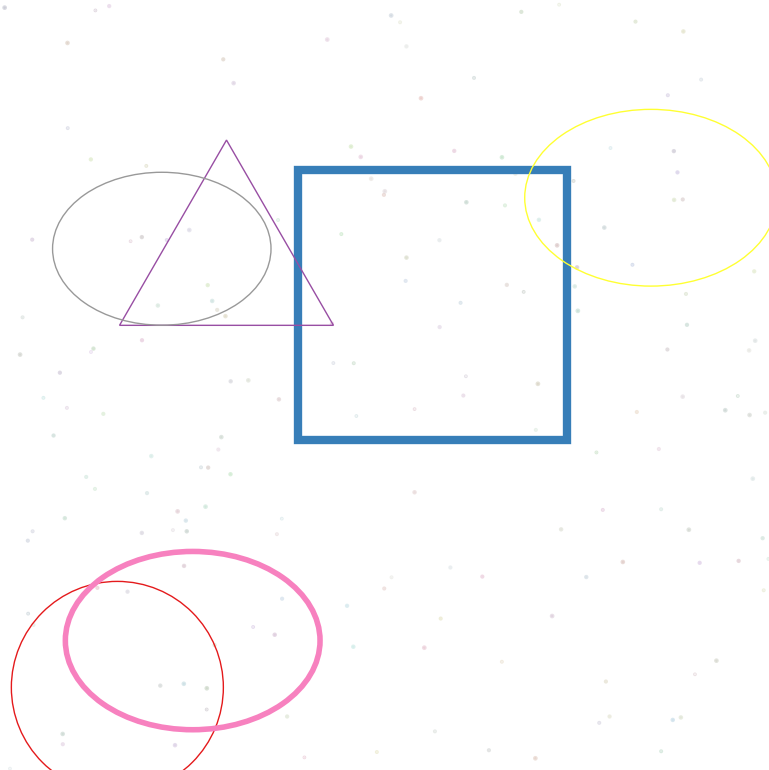[{"shape": "circle", "thickness": 0.5, "radius": 0.69, "center": [0.152, 0.107]}, {"shape": "square", "thickness": 3, "radius": 0.87, "center": [0.562, 0.604]}, {"shape": "triangle", "thickness": 0.5, "radius": 0.8, "center": [0.294, 0.658]}, {"shape": "oval", "thickness": 0.5, "radius": 0.82, "center": [0.845, 0.743]}, {"shape": "oval", "thickness": 2, "radius": 0.83, "center": [0.25, 0.168]}, {"shape": "oval", "thickness": 0.5, "radius": 0.71, "center": [0.21, 0.677]}]